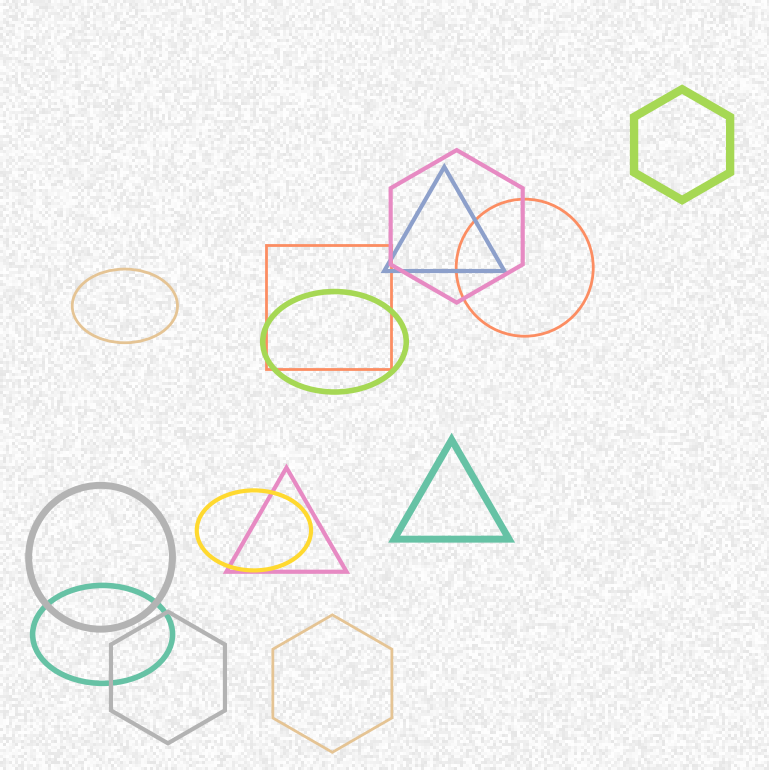[{"shape": "oval", "thickness": 2, "radius": 0.45, "center": [0.133, 0.176]}, {"shape": "triangle", "thickness": 2.5, "radius": 0.43, "center": [0.587, 0.343]}, {"shape": "circle", "thickness": 1, "radius": 0.45, "center": [0.681, 0.652]}, {"shape": "square", "thickness": 1, "radius": 0.4, "center": [0.427, 0.601]}, {"shape": "triangle", "thickness": 1.5, "radius": 0.45, "center": [0.577, 0.693]}, {"shape": "triangle", "thickness": 1.5, "radius": 0.45, "center": [0.372, 0.303]}, {"shape": "hexagon", "thickness": 1.5, "radius": 0.5, "center": [0.593, 0.706]}, {"shape": "hexagon", "thickness": 3, "radius": 0.36, "center": [0.886, 0.812]}, {"shape": "oval", "thickness": 2, "radius": 0.47, "center": [0.434, 0.556]}, {"shape": "oval", "thickness": 1.5, "radius": 0.37, "center": [0.33, 0.311]}, {"shape": "hexagon", "thickness": 1, "radius": 0.45, "center": [0.432, 0.112]}, {"shape": "oval", "thickness": 1, "radius": 0.34, "center": [0.162, 0.603]}, {"shape": "hexagon", "thickness": 1.5, "radius": 0.43, "center": [0.218, 0.12]}, {"shape": "circle", "thickness": 2.5, "radius": 0.47, "center": [0.131, 0.276]}]